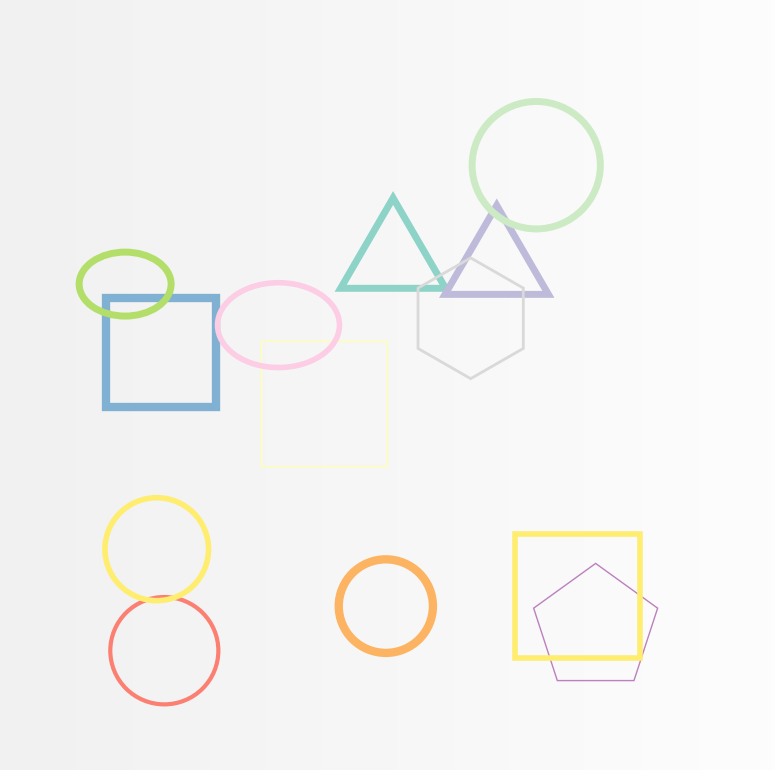[{"shape": "triangle", "thickness": 2.5, "radius": 0.39, "center": [0.507, 0.665]}, {"shape": "square", "thickness": 0.5, "radius": 0.41, "center": [0.418, 0.477]}, {"shape": "triangle", "thickness": 2.5, "radius": 0.39, "center": [0.641, 0.656]}, {"shape": "circle", "thickness": 1.5, "radius": 0.35, "center": [0.212, 0.155]}, {"shape": "square", "thickness": 3, "radius": 0.35, "center": [0.207, 0.542]}, {"shape": "circle", "thickness": 3, "radius": 0.3, "center": [0.498, 0.213]}, {"shape": "oval", "thickness": 2.5, "radius": 0.3, "center": [0.161, 0.631]}, {"shape": "oval", "thickness": 2, "radius": 0.39, "center": [0.359, 0.578]}, {"shape": "hexagon", "thickness": 1, "radius": 0.39, "center": [0.607, 0.587]}, {"shape": "pentagon", "thickness": 0.5, "radius": 0.42, "center": [0.769, 0.184]}, {"shape": "circle", "thickness": 2.5, "radius": 0.41, "center": [0.692, 0.785]}, {"shape": "circle", "thickness": 2, "radius": 0.33, "center": [0.202, 0.287]}, {"shape": "square", "thickness": 2, "radius": 0.4, "center": [0.745, 0.226]}]